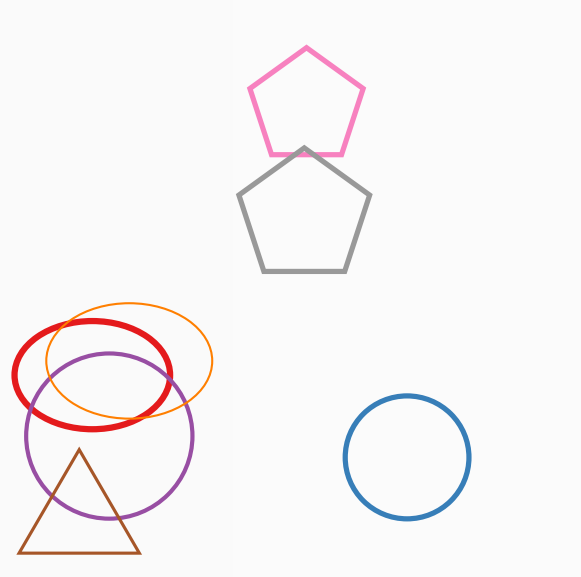[{"shape": "oval", "thickness": 3, "radius": 0.67, "center": [0.159, 0.35]}, {"shape": "circle", "thickness": 2.5, "radius": 0.53, "center": [0.7, 0.207]}, {"shape": "circle", "thickness": 2, "radius": 0.72, "center": [0.188, 0.244]}, {"shape": "oval", "thickness": 1, "radius": 0.71, "center": [0.222, 0.374]}, {"shape": "triangle", "thickness": 1.5, "radius": 0.6, "center": [0.136, 0.101]}, {"shape": "pentagon", "thickness": 2.5, "radius": 0.51, "center": [0.527, 0.814]}, {"shape": "pentagon", "thickness": 2.5, "radius": 0.59, "center": [0.524, 0.625]}]